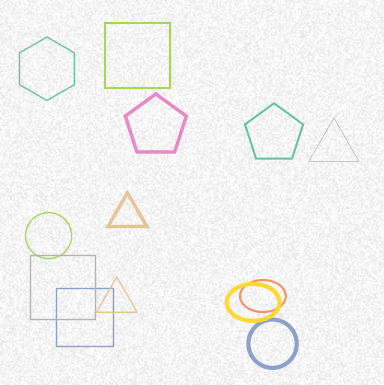[{"shape": "pentagon", "thickness": 1.5, "radius": 0.4, "center": [0.712, 0.652]}, {"shape": "hexagon", "thickness": 1, "radius": 0.41, "center": [0.122, 0.821]}, {"shape": "oval", "thickness": 1.5, "radius": 0.3, "center": [0.683, 0.231]}, {"shape": "circle", "thickness": 3, "radius": 0.31, "center": [0.708, 0.107]}, {"shape": "square", "thickness": 1, "radius": 0.38, "center": [0.219, 0.176]}, {"shape": "pentagon", "thickness": 2.5, "radius": 0.42, "center": [0.405, 0.673]}, {"shape": "square", "thickness": 1.5, "radius": 0.42, "center": [0.358, 0.856]}, {"shape": "circle", "thickness": 1, "radius": 0.3, "center": [0.126, 0.388]}, {"shape": "oval", "thickness": 3, "radius": 0.34, "center": [0.657, 0.215]}, {"shape": "triangle", "thickness": 1, "radius": 0.31, "center": [0.303, 0.22]}, {"shape": "triangle", "thickness": 2.5, "radius": 0.29, "center": [0.331, 0.441]}, {"shape": "triangle", "thickness": 0.5, "radius": 0.38, "center": [0.867, 0.618]}, {"shape": "square", "thickness": 1, "radius": 0.42, "center": [0.163, 0.255]}]